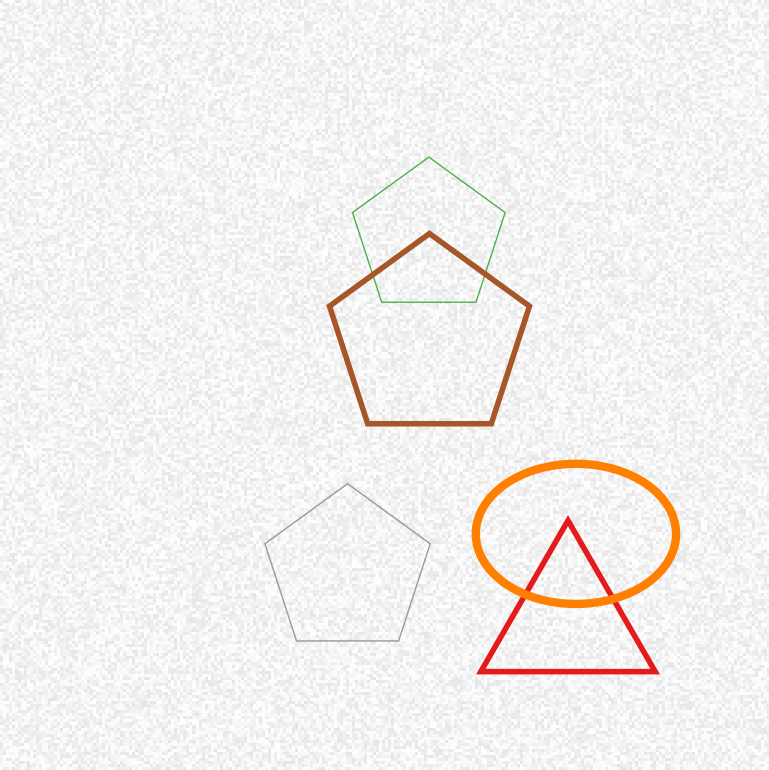[{"shape": "triangle", "thickness": 2, "radius": 0.65, "center": [0.738, 0.193]}, {"shape": "pentagon", "thickness": 0.5, "radius": 0.52, "center": [0.557, 0.692]}, {"shape": "oval", "thickness": 3, "radius": 0.65, "center": [0.748, 0.307]}, {"shape": "pentagon", "thickness": 2, "radius": 0.68, "center": [0.558, 0.56]}, {"shape": "pentagon", "thickness": 0.5, "radius": 0.56, "center": [0.451, 0.259]}]